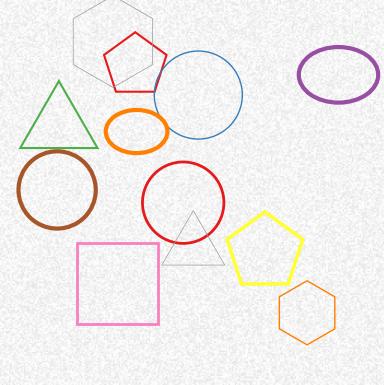[{"shape": "pentagon", "thickness": 1.5, "radius": 0.43, "center": [0.351, 0.831]}, {"shape": "circle", "thickness": 2, "radius": 0.53, "center": [0.476, 0.474]}, {"shape": "circle", "thickness": 1, "radius": 0.57, "center": [0.515, 0.753]}, {"shape": "triangle", "thickness": 1.5, "radius": 0.58, "center": [0.153, 0.673]}, {"shape": "oval", "thickness": 3, "radius": 0.52, "center": [0.879, 0.806]}, {"shape": "hexagon", "thickness": 1, "radius": 0.42, "center": [0.798, 0.188]}, {"shape": "oval", "thickness": 3, "radius": 0.4, "center": [0.355, 0.658]}, {"shape": "pentagon", "thickness": 2.5, "radius": 0.52, "center": [0.688, 0.346]}, {"shape": "circle", "thickness": 3, "radius": 0.5, "center": [0.148, 0.507]}, {"shape": "square", "thickness": 2, "radius": 0.52, "center": [0.306, 0.264]}, {"shape": "hexagon", "thickness": 0.5, "radius": 0.6, "center": [0.293, 0.892]}, {"shape": "triangle", "thickness": 0.5, "radius": 0.47, "center": [0.502, 0.359]}]